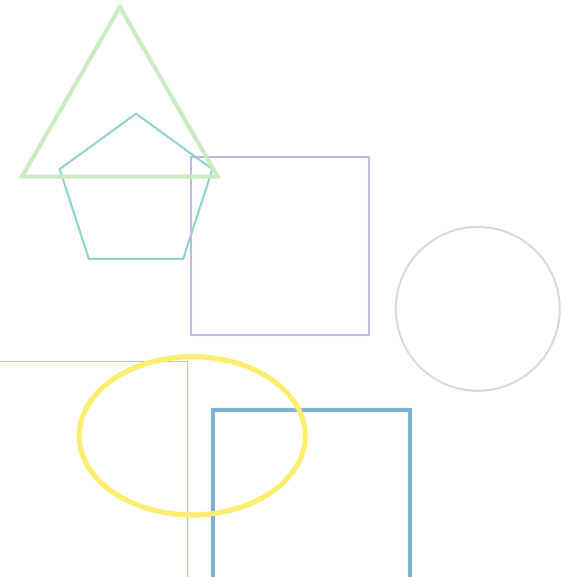[{"shape": "pentagon", "thickness": 1, "radius": 0.7, "center": [0.236, 0.663]}, {"shape": "square", "thickness": 1, "radius": 0.77, "center": [0.485, 0.573]}, {"shape": "square", "thickness": 2, "radius": 0.86, "center": [0.539, 0.119]}, {"shape": "square", "thickness": 0.5, "radius": 0.94, "center": [0.136, 0.187]}, {"shape": "circle", "thickness": 1, "radius": 0.71, "center": [0.827, 0.464]}, {"shape": "triangle", "thickness": 2, "radius": 0.98, "center": [0.208, 0.791]}, {"shape": "oval", "thickness": 2.5, "radius": 0.98, "center": [0.333, 0.244]}]